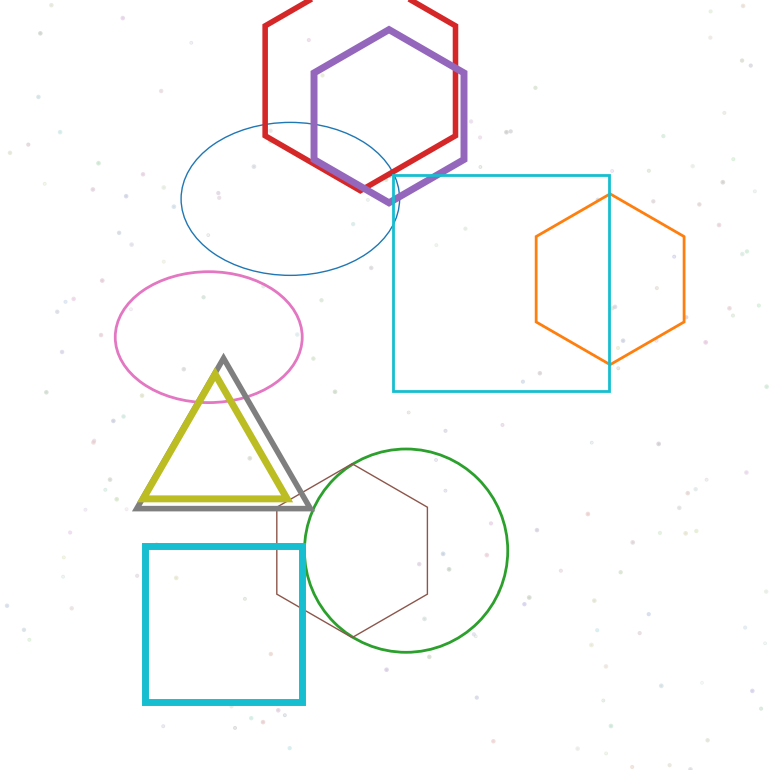[{"shape": "oval", "thickness": 0.5, "radius": 0.71, "center": [0.377, 0.742]}, {"shape": "hexagon", "thickness": 1, "radius": 0.55, "center": [0.792, 0.637]}, {"shape": "circle", "thickness": 1, "radius": 0.66, "center": [0.527, 0.285]}, {"shape": "hexagon", "thickness": 2, "radius": 0.71, "center": [0.468, 0.895]}, {"shape": "hexagon", "thickness": 2.5, "radius": 0.56, "center": [0.505, 0.849]}, {"shape": "hexagon", "thickness": 0.5, "radius": 0.56, "center": [0.457, 0.285]}, {"shape": "oval", "thickness": 1, "radius": 0.61, "center": [0.271, 0.562]}, {"shape": "triangle", "thickness": 2, "radius": 0.65, "center": [0.29, 0.405]}, {"shape": "triangle", "thickness": 2.5, "radius": 0.54, "center": [0.279, 0.406]}, {"shape": "square", "thickness": 2.5, "radius": 0.51, "center": [0.29, 0.19]}, {"shape": "square", "thickness": 1, "radius": 0.7, "center": [0.651, 0.632]}]